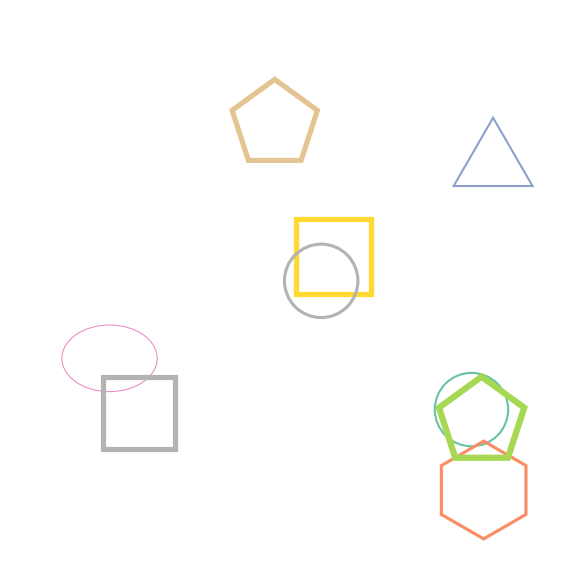[{"shape": "circle", "thickness": 1, "radius": 0.32, "center": [0.816, 0.29]}, {"shape": "hexagon", "thickness": 1.5, "radius": 0.42, "center": [0.837, 0.151]}, {"shape": "triangle", "thickness": 1, "radius": 0.39, "center": [0.854, 0.716]}, {"shape": "oval", "thickness": 0.5, "radius": 0.41, "center": [0.19, 0.379]}, {"shape": "pentagon", "thickness": 3, "radius": 0.39, "center": [0.834, 0.269]}, {"shape": "square", "thickness": 2.5, "radius": 0.32, "center": [0.578, 0.555]}, {"shape": "pentagon", "thickness": 2.5, "radius": 0.39, "center": [0.476, 0.784]}, {"shape": "square", "thickness": 2.5, "radius": 0.31, "center": [0.24, 0.284]}, {"shape": "circle", "thickness": 1.5, "radius": 0.32, "center": [0.556, 0.513]}]